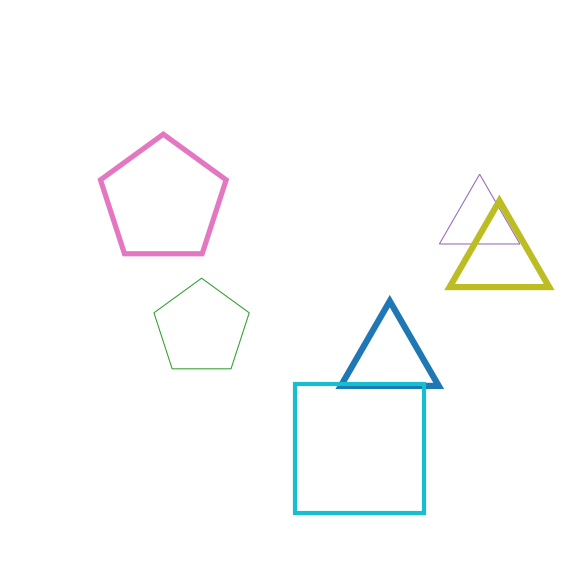[{"shape": "triangle", "thickness": 3, "radius": 0.49, "center": [0.675, 0.38]}, {"shape": "pentagon", "thickness": 0.5, "radius": 0.43, "center": [0.349, 0.431]}, {"shape": "triangle", "thickness": 0.5, "radius": 0.4, "center": [0.831, 0.617]}, {"shape": "pentagon", "thickness": 2.5, "radius": 0.57, "center": [0.283, 0.652]}, {"shape": "triangle", "thickness": 3, "radius": 0.5, "center": [0.865, 0.552]}, {"shape": "square", "thickness": 2, "radius": 0.56, "center": [0.622, 0.222]}]